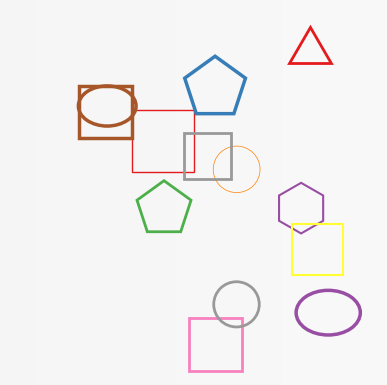[{"shape": "triangle", "thickness": 2, "radius": 0.31, "center": [0.801, 0.866]}, {"shape": "square", "thickness": 1, "radius": 0.4, "center": [0.421, 0.633]}, {"shape": "pentagon", "thickness": 2.5, "radius": 0.41, "center": [0.555, 0.771]}, {"shape": "pentagon", "thickness": 2, "radius": 0.37, "center": [0.423, 0.457]}, {"shape": "oval", "thickness": 2.5, "radius": 0.41, "center": [0.847, 0.188]}, {"shape": "hexagon", "thickness": 1.5, "radius": 0.33, "center": [0.777, 0.459]}, {"shape": "circle", "thickness": 0.5, "radius": 0.3, "center": [0.611, 0.56]}, {"shape": "square", "thickness": 1.5, "radius": 0.33, "center": [0.818, 0.352]}, {"shape": "oval", "thickness": 2.5, "radius": 0.37, "center": [0.277, 0.725]}, {"shape": "square", "thickness": 2.5, "radius": 0.34, "center": [0.273, 0.709]}, {"shape": "square", "thickness": 2, "radius": 0.34, "center": [0.555, 0.104]}, {"shape": "square", "thickness": 2, "radius": 0.3, "center": [0.534, 0.595]}, {"shape": "circle", "thickness": 2, "radius": 0.29, "center": [0.61, 0.209]}]